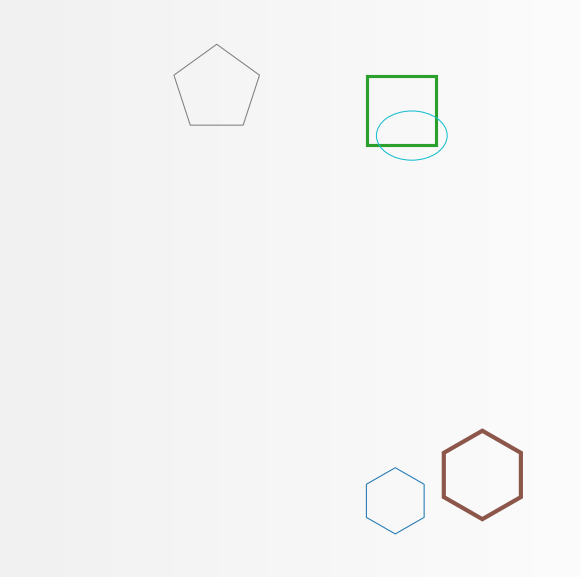[{"shape": "hexagon", "thickness": 0.5, "radius": 0.29, "center": [0.68, 0.132]}, {"shape": "square", "thickness": 1.5, "radius": 0.29, "center": [0.691, 0.808]}, {"shape": "hexagon", "thickness": 2, "radius": 0.38, "center": [0.83, 0.177]}, {"shape": "pentagon", "thickness": 0.5, "radius": 0.39, "center": [0.373, 0.845]}, {"shape": "oval", "thickness": 0.5, "radius": 0.3, "center": [0.708, 0.764]}]